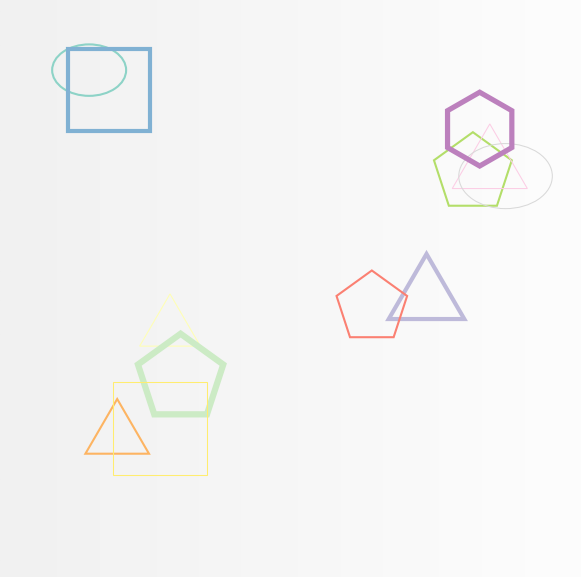[{"shape": "oval", "thickness": 1, "radius": 0.32, "center": [0.153, 0.878]}, {"shape": "triangle", "thickness": 0.5, "radius": 0.3, "center": [0.292, 0.43]}, {"shape": "triangle", "thickness": 2, "radius": 0.38, "center": [0.734, 0.484]}, {"shape": "pentagon", "thickness": 1, "radius": 0.32, "center": [0.64, 0.467]}, {"shape": "square", "thickness": 2, "radius": 0.35, "center": [0.188, 0.844]}, {"shape": "triangle", "thickness": 1, "radius": 0.32, "center": [0.202, 0.245]}, {"shape": "pentagon", "thickness": 1, "radius": 0.35, "center": [0.814, 0.7]}, {"shape": "triangle", "thickness": 0.5, "radius": 0.37, "center": [0.843, 0.71]}, {"shape": "oval", "thickness": 0.5, "radius": 0.4, "center": [0.87, 0.694]}, {"shape": "hexagon", "thickness": 2.5, "radius": 0.32, "center": [0.825, 0.776]}, {"shape": "pentagon", "thickness": 3, "radius": 0.39, "center": [0.311, 0.344]}, {"shape": "square", "thickness": 0.5, "radius": 0.4, "center": [0.275, 0.257]}]